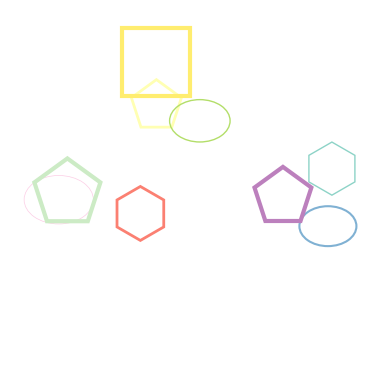[{"shape": "hexagon", "thickness": 1, "radius": 0.34, "center": [0.862, 0.562]}, {"shape": "pentagon", "thickness": 2, "radius": 0.34, "center": [0.406, 0.725]}, {"shape": "hexagon", "thickness": 2, "radius": 0.35, "center": [0.365, 0.446]}, {"shape": "oval", "thickness": 1.5, "radius": 0.37, "center": [0.852, 0.413]}, {"shape": "oval", "thickness": 1, "radius": 0.39, "center": [0.519, 0.686]}, {"shape": "oval", "thickness": 0.5, "radius": 0.45, "center": [0.153, 0.481]}, {"shape": "pentagon", "thickness": 3, "radius": 0.39, "center": [0.735, 0.489]}, {"shape": "pentagon", "thickness": 3, "radius": 0.45, "center": [0.175, 0.498]}, {"shape": "square", "thickness": 3, "radius": 0.44, "center": [0.406, 0.839]}]